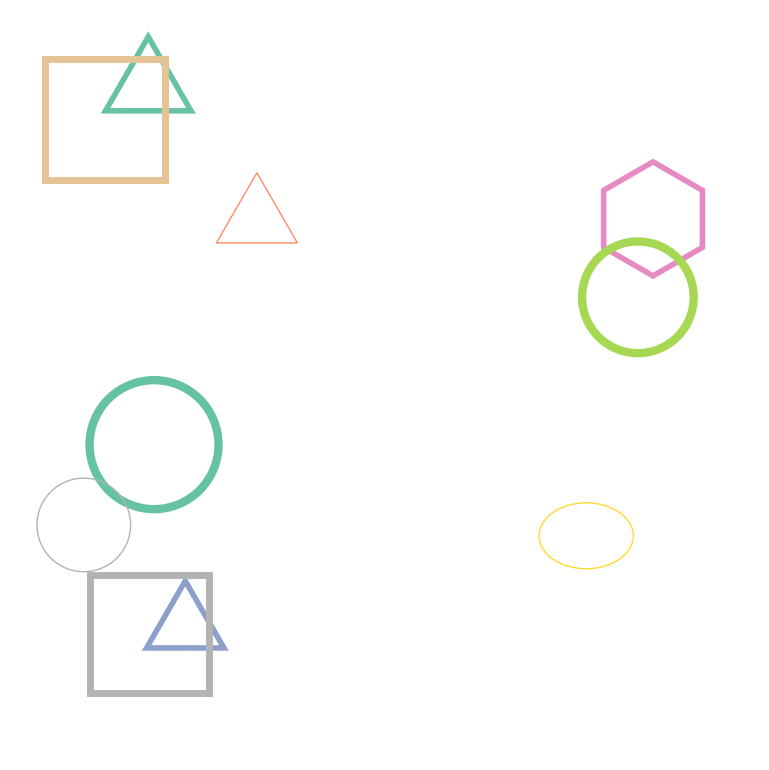[{"shape": "circle", "thickness": 3, "radius": 0.42, "center": [0.2, 0.423]}, {"shape": "triangle", "thickness": 2, "radius": 0.32, "center": [0.193, 0.888]}, {"shape": "triangle", "thickness": 0.5, "radius": 0.3, "center": [0.334, 0.715]}, {"shape": "triangle", "thickness": 2, "radius": 0.29, "center": [0.241, 0.188]}, {"shape": "hexagon", "thickness": 2, "radius": 0.37, "center": [0.848, 0.716]}, {"shape": "circle", "thickness": 3, "radius": 0.36, "center": [0.828, 0.614]}, {"shape": "oval", "thickness": 0.5, "radius": 0.31, "center": [0.761, 0.304]}, {"shape": "square", "thickness": 2.5, "radius": 0.39, "center": [0.137, 0.845]}, {"shape": "square", "thickness": 2.5, "radius": 0.39, "center": [0.194, 0.177]}, {"shape": "circle", "thickness": 0.5, "radius": 0.3, "center": [0.109, 0.318]}]